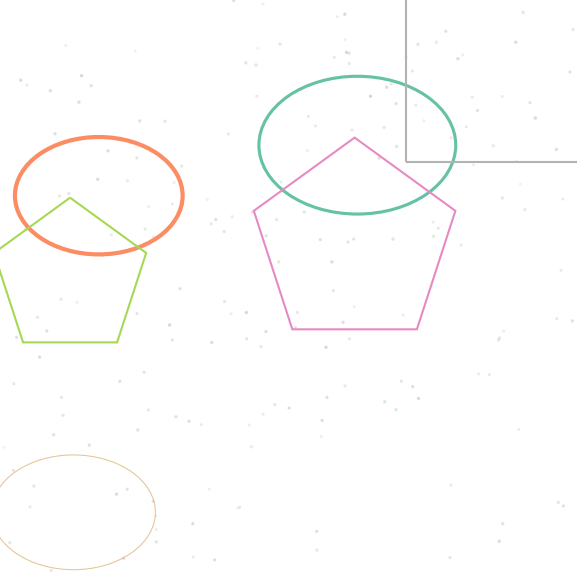[{"shape": "oval", "thickness": 1.5, "radius": 0.85, "center": [0.619, 0.748]}, {"shape": "oval", "thickness": 2, "radius": 0.73, "center": [0.171, 0.66]}, {"shape": "pentagon", "thickness": 1, "radius": 0.92, "center": [0.614, 0.577]}, {"shape": "pentagon", "thickness": 1, "radius": 0.69, "center": [0.121, 0.518]}, {"shape": "oval", "thickness": 0.5, "radius": 0.71, "center": [0.127, 0.112]}, {"shape": "square", "thickness": 1, "radius": 0.77, "center": [0.856, 0.873]}]